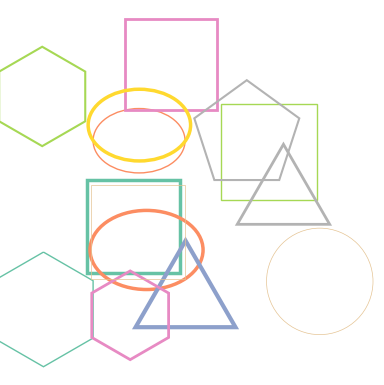[{"shape": "hexagon", "thickness": 1, "radius": 0.74, "center": [0.113, 0.196]}, {"shape": "square", "thickness": 2.5, "radius": 0.6, "center": [0.346, 0.412]}, {"shape": "oval", "thickness": 1, "radius": 0.6, "center": [0.361, 0.634]}, {"shape": "oval", "thickness": 2.5, "radius": 0.73, "center": [0.381, 0.351]}, {"shape": "triangle", "thickness": 3, "radius": 0.75, "center": [0.482, 0.225]}, {"shape": "square", "thickness": 2, "radius": 0.6, "center": [0.444, 0.832]}, {"shape": "hexagon", "thickness": 2, "radius": 0.58, "center": [0.338, 0.181]}, {"shape": "hexagon", "thickness": 1.5, "radius": 0.65, "center": [0.11, 0.75]}, {"shape": "square", "thickness": 1, "radius": 0.63, "center": [0.699, 0.605]}, {"shape": "oval", "thickness": 2.5, "radius": 0.67, "center": [0.362, 0.675]}, {"shape": "square", "thickness": 0.5, "radius": 0.61, "center": [0.359, 0.397]}, {"shape": "circle", "thickness": 0.5, "radius": 0.69, "center": [0.831, 0.269]}, {"shape": "triangle", "thickness": 2, "radius": 0.69, "center": [0.736, 0.487]}, {"shape": "pentagon", "thickness": 1.5, "radius": 0.72, "center": [0.641, 0.648]}]